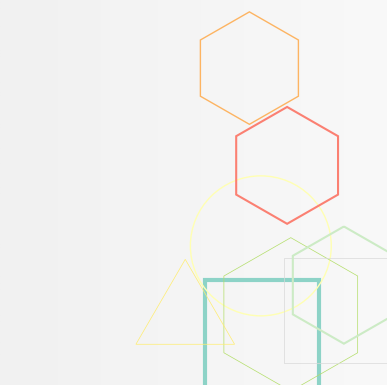[{"shape": "square", "thickness": 3, "radius": 0.73, "center": [0.676, 0.125]}, {"shape": "circle", "thickness": 1, "radius": 0.91, "center": [0.673, 0.361]}, {"shape": "hexagon", "thickness": 1.5, "radius": 0.76, "center": [0.741, 0.57]}, {"shape": "hexagon", "thickness": 1, "radius": 0.73, "center": [0.644, 0.823]}, {"shape": "hexagon", "thickness": 0.5, "radius": 1.0, "center": [0.75, 0.183]}, {"shape": "square", "thickness": 0.5, "radius": 0.68, "center": [0.87, 0.194]}, {"shape": "hexagon", "thickness": 1.5, "radius": 0.76, "center": [0.888, 0.26]}, {"shape": "triangle", "thickness": 0.5, "radius": 0.74, "center": [0.478, 0.179]}]